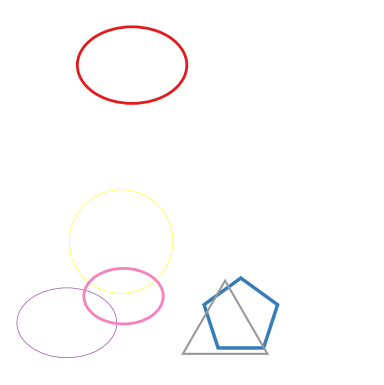[{"shape": "oval", "thickness": 2, "radius": 0.71, "center": [0.343, 0.831]}, {"shape": "pentagon", "thickness": 2.5, "radius": 0.5, "center": [0.626, 0.177]}, {"shape": "oval", "thickness": 0.5, "radius": 0.65, "center": [0.174, 0.162]}, {"shape": "circle", "thickness": 0.5, "radius": 0.67, "center": [0.315, 0.373]}, {"shape": "oval", "thickness": 2, "radius": 0.52, "center": [0.321, 0.231]}, {"shape": "triangle", "thickness": 1.5, "radius": 0.63, "center": [0.585, 0.144]}]